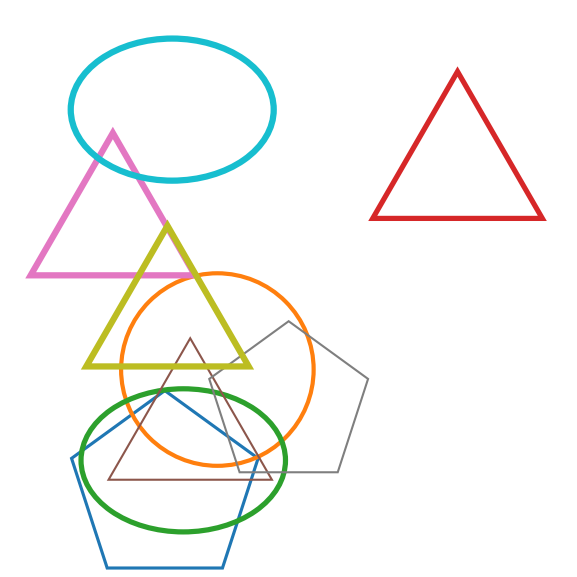[{"shape": "pentagon", "thickness": 1.5, "radius": 0.85, "center": [0.285, 0.153]}, {"shape": "circle", "thickness": 2, "radius": 0.83, "center": [0.376, 0.359]}, {"shape": "oval", "thickness": 2.5, "radius": 0.89, "center": [0.317, 0.202]}, {"shape": "triangle", "thickness": 2.5, "radius": 0.85, "center": [0.792, 0.706]}, {"shape": "triangle", "thickness": 1, "radius": 0.82, "center": [0.329, 0.25]}, {"shape": "triangle", "thickness": 3, "radius": 0.82, "center": [0.195, 0.605]}, {"shape": "pentagon", "thickness": 1, "radius": 0.72, "center": [0.5, 0.298]}, {"shape": "triangle", "thickness": 3, "radius": 0.81, "center": [0.29, 0.446]}, {"shape": "oval", "thickness": 3, "radius": 0.88, "center": [0.298, 0.809]}]